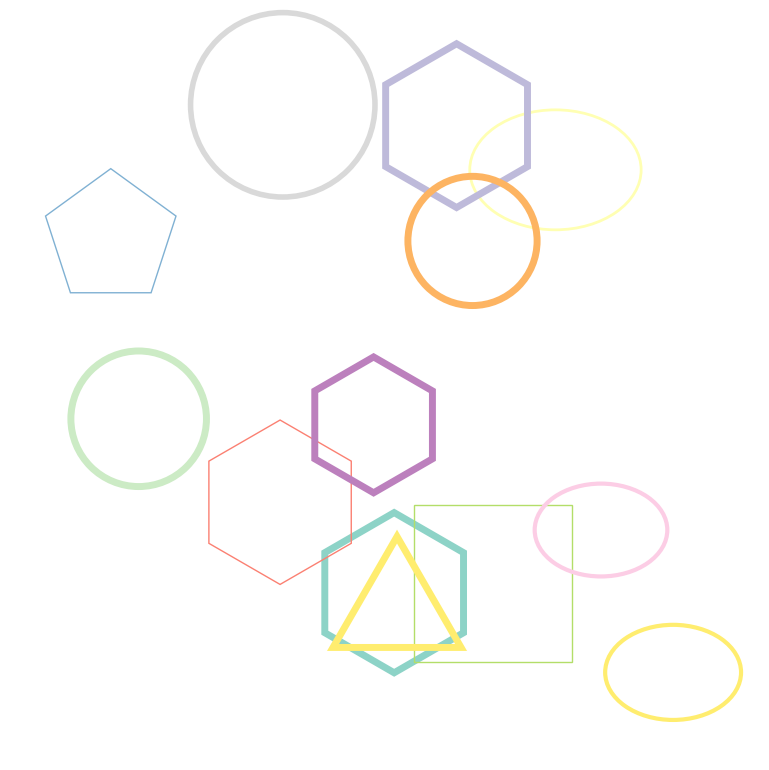[{"shape": "hexagon", "thickness": 2.5, "radius": 0.52, "center": [0.512, 0.23]}, {"shape": "oval", "thickness": 1, "radius": 0.56, "center": [0.721, 0.779]}, {"shape": "hexagon", "thickness": 2.5, "radius": 0.53, "center": [0.593, 0.837]}, {"shape": "hexagon", "thickness": 0.5, "radius": 0.53, "center": [0.364, 0.348]}, {"shape": "pentagon", "thickness": 0.5, "radius": 0.45, "center": [0.144, 0.692]}, {"shape": "circle", "thickness": 2.5, "radius": 0.42, "center": [0.614, 0.687]}, {"shape": "square", "thickness": 0.5, "radius": 0.51, "center": [0.64, 0.242]}, {"shape": "oval", "thickness": 1.5, "radius": 0.43, "center": [0.781, 0.312]}, {"shape": "circle", "thickness": 2, "radius": 0.6, "center": [0.367, 0.864]}, {"shape": "hexagon", "thickness": 2.5, "radius": 0.44, "center": [0.485, 0.448]}, {"shape": "circle", "thickness": 2.5, "radius": 0.44, "center": [0.18, 0.456]}, {"shape": "triangle", "thickness": 2.5, "radius": 0.48, "center": [0.516, 0.207]}, {"shape": "oval", "thickness": 1.5, "radius": 0.44, "center": [0.874, 0.127]}]